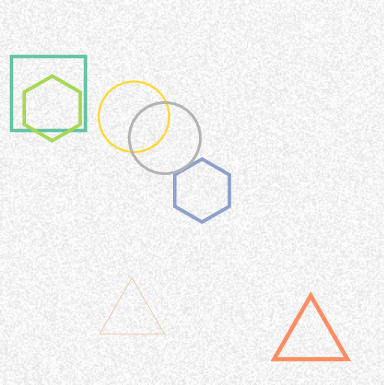[{"shape": "square", "thickness": 2.5, "radius": 0.48, "center": [0.126, 0.758]}, {"shape": "triangle", "thickness": 3, "radius": 0.55, "center": [0.807, 0.122]}, {"shape": "hexagon", "thickness": 2.5, "radius": 0.41, "center": [0.525, 0.505]}, {"shape": "hexagon", "thickness": 2.5, "radius": 0.42, "center": [0.136, 0.719]}, {"shape": "circle", "thickness": 1.5, "radius": 0.46, "center": [0.348, 0.697]}, {"shape": "triangle", "thickness": 0.5, "radius": 0.49, "center": [0.343, 0.181]}, {"shape": "circle", "thickness": 2, "radius": 0.46, "center": [0.428, 0.641]}]